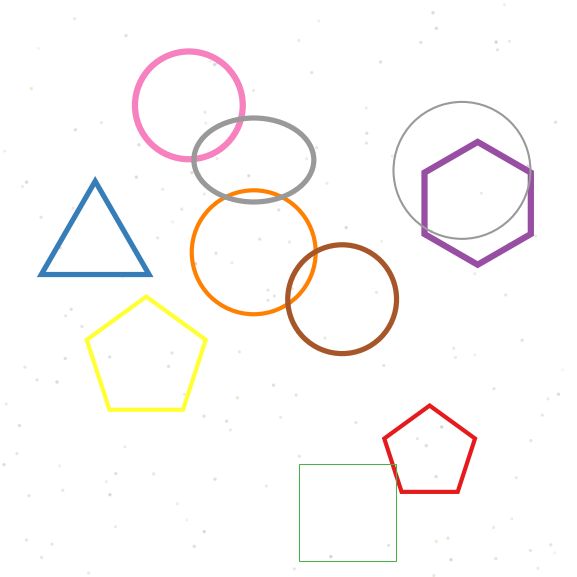[{"shape": "pentagon", "thickness": 2, "radius": 0.41, "center": [0.744, 0.214]}, {"shape": "triangle", "thickness": 2.5, "radius": 0.54, "center": [0.165, 0.578]}, {"shape": "square", "thickness": 0.5, "radius": 0.42, "center": [0.602, 0.112]}, {"shape": "hexagon", "thickness": 3, "radius": 0.53, "center": [0.827, 0.647]}, {"shape": "circle", "thickness": 2, "radius": 0.54, "center": [0.439, 0.562]}, {"shape": "pentagon", "thickness": 2, "radius": 0.54, "center": [0.253, 0.377]}, {"shape": "circle", "thickness": 2.5, "radius": 0.47, "center": [0.592, 0.481]}, {"shape": "circle", "thickness": 3, "radius": 0.47, "center": [0.327, 0.817]}, {"shape": "oval", "thickness": 2.5, "radius": 0.52, "center": [0.44, 0.722]}, {"shape": "circle", "thickness": 1, "radius": 0.59, "center": [0.8, 0.704]}]